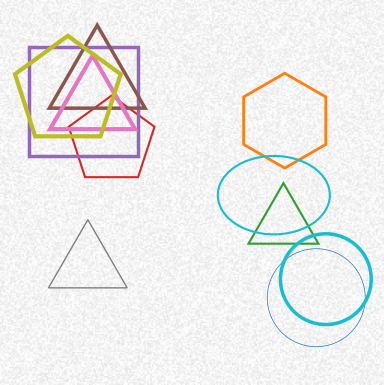[{"shape": "circle", "thickness": 0.5, "radius": 0.64, "center": [0.821, 0.227]}, {"shape": "hexagon", "thickness": 2, "radius": 0.62, "center": [0.74, 0.687]}, {"shape": "triangle", "thickness": 1.5, "radius": 0.52, "center": [0.736, 0.419]}, {"shape": "pentagon", "thickness": 1.5, "radius": 0.59, "center": [0.29, 0.635]}, {"shape": "square", "thickness": 2.5, "radius": 0.71, "center": [0.217, 0.736]}, {"shape": "triangle", "thickness": 2.5, "radius": 0.72, "center": [0.253, 0.791]}, {"shape": "triangle", "thickness": 3, "radius": 0.64, "center": [0.24, 0.728]}, {"shape": "triangle", "thickness": 1, "radius": 0.59, "center": [0.228, 0.311]}, {"shape": "pentagon", "thickness": 3, "radius": 0.72, "center": [0.176, 0.763]}, {"shape": "oval", "thickness": 1.5, "radius": 0.73, "center": [0.711, 0.493]}, {"shape": "circle", "thickness": 2.5, "radius": 0.59, "center": [0.846, 0.275]}]